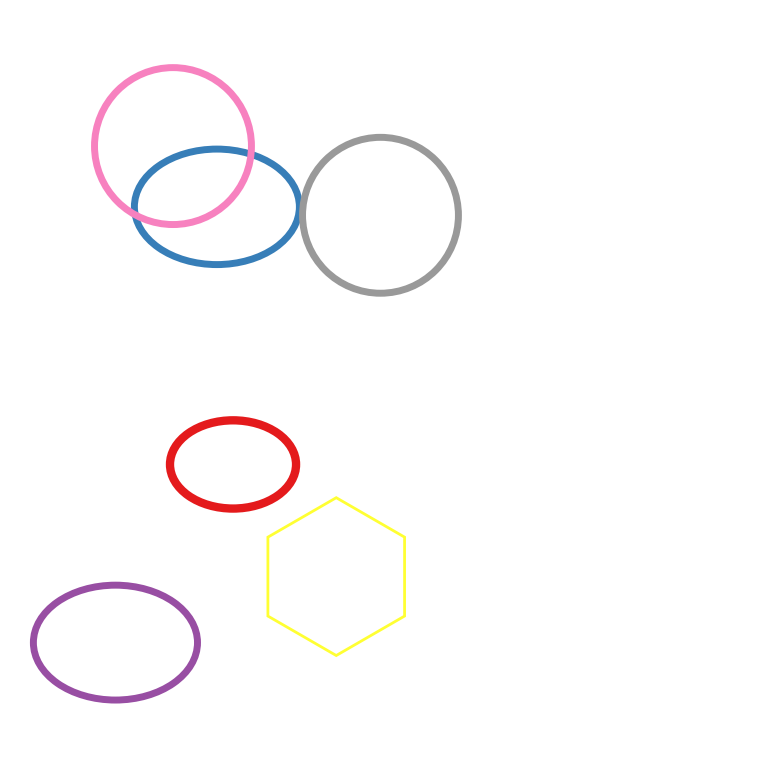[{"shape": "oval", "thickness": 3, "radius": 0.41, "center": [0.303, 0.397]}, {"shape": "oval", "thickness": 2.5, "radius": 0.54, "center": [0.282, 0.731]}, {"shape": "oval", "thickness": 2.5, "radius": 0.53, "center": [0.15, 0.165]}, {"shape": "hexagon", "thickness": 1, "radius": 0.51, "center": [0.437, 0.251]}, {"shape": "circle", "thickness": 2.5, "radius": 0.51, "center": [0.225, 0.81]}, {"shape": "circle", "thickness": 2.5, "radius": 0.51, "center": [0.494, 0.72]}]